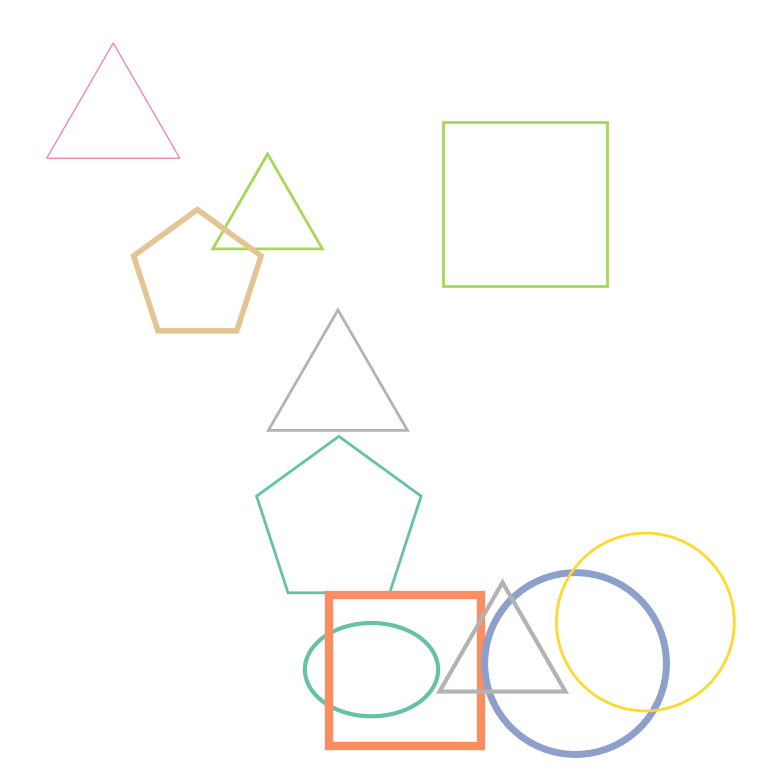[{"shape": "pentagon", "thickness": 1, "radius": 0.56, "center": [0.44, 0.321]}, {"shape": "oval", "thickness": 1.5, "radius": 0.43, "center": [0.482, 0.13]}, {"shape": "square", "thickness": 3, "radius": 0.49, "center": [0.526, 0.129]}, {"shape": "circle", "thickness": 2.5, "radius": 0.59, "center": [0.747, 0.138]}, {"shape": "triangle", "thickness": 0.5, "radius": 0.5, "center": [0.147, 0.844]}, {"shape": "triangle", "thickness": 1, "radius": 0.41, "center": [0.348, 0.718]}, {"shape": "square", "thickness": 1, "radius": 0.53, "center": [0.682, 0.735]}, {"shape": "circle", "thickness": 1, "radius": 0.58, "center": [0.838, 0.192]}, {"shape": "pentagon", "thickness": 2, "radius": 0.44, "center": [0.256, 0.641]}, {"shape": "triangle", "thickness": 1, "radius": 0.52, "center": [0.439, 0.493]}, {"shape": "triangle", "thickness": 1.5, "radius": 0.47, "center": [0.653, 0.149]}]